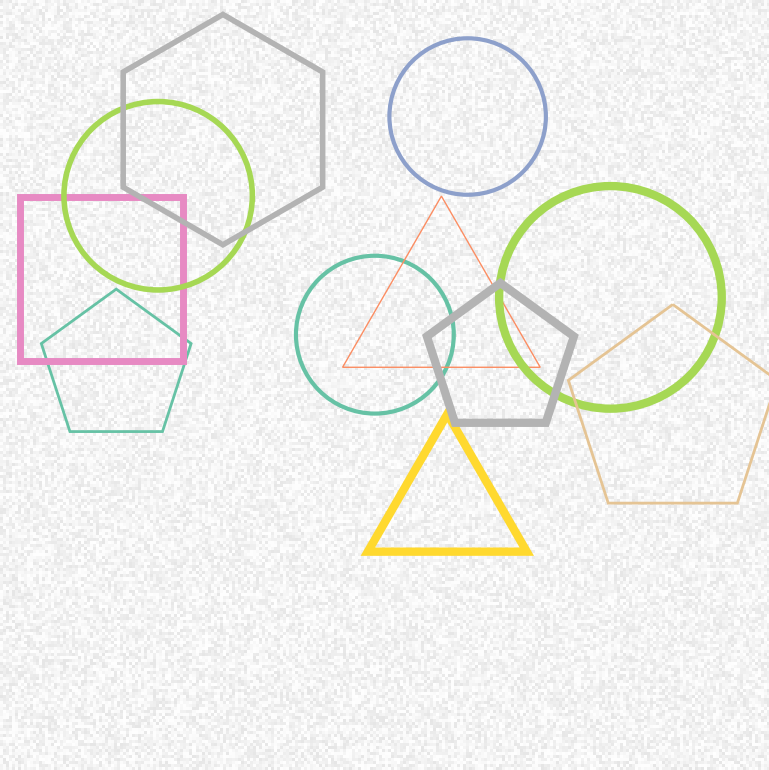[{"shape": "circle", "thickness": 1.5, "radius": 0.51, "center": [0.487, 0.565]}, {"shape": "pentagon", "thickness": 1, "radius": 0.51, "center": [0.151, 0.522]}, {"shape": "triangle", "thickness": 0.5, "radius": 0.74, "center": [0.573, 0.597]}, {"shape": "circle", "thickness": 1.5, "radius": 0.51, "center": [0.607, 0.849]}, {"shape": "square", "thickness": 2.5, "radius": 0.53, "center": [0.132, 0.637]}, {"shape": "circle", "thickness": 2, "radius": 0.61, "center": [0.205, 0.746]}, {"shape": "circle", "thickness": 3, "radius": 0.72, "center": [0.793, 0.614]}, {"shape": "triangle", "thickness": 3, "radius": 0.6, "center": [0.581, 0.343]}, {"shape": "pentagon", "thickness": 1, "radius": 0.71, "center": [0.874, 0.462]}, {"shape": "pentagon", "thickness": 3, "radius": 0.5, "center": [0.65, 0.532]}, {"shape": "hexagon", "thickness": 2, "radius": 0.75, "center": [0.29, 0.832]}]